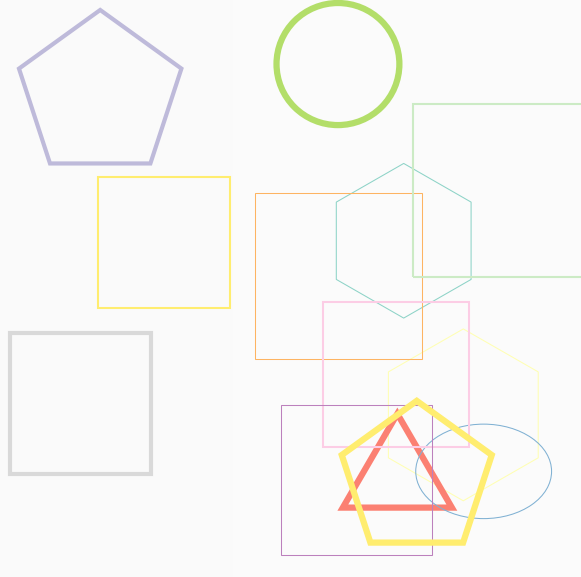[{"shape": "hexagon", "thickness": 0.5, "radius": 0.67, "center": [0.695, 0.582]}, {"shape": "hexagon", "thickness": 0.5, "radius": 0.74, "center": [0.797, 0.281]}, {"shape": "pentagon", "thickness": 2, "radius": 0.73, "center": [0.172, 0.835]}, {"shape": "triangle", "thickness": 3, "radius": 0.54, "center": [0.684, 0.174]}, {"shape": "oval", "thickness": 0.5, "radius": 0.58, "center": [0.832, 0.183]}, {"shape": "square", "thickness": 0.5, "radius": 0.72, "center": [0.582, 0.521]}, {"shape": "circle", "thickness": 3, "radius": 0.53, "center": [0.581, 0.888]}, {"shape": "square", "thickness": 1, "radius": 0.63, "center": [0.682, 0.35]}, {"shape": "square", "thickness": 2, "radius": 0.61, "center": [0.138, 0.3]}, {"shape": "square", "thickness": 0.5, "radius": 0.65, "center": [0.613, 0.168]}, {"shape": "square", "thickness": 1, "radius": 0.75, "center": [0.861, 0.669]}, {"shape": "pentagon", "thickness": 3, "radius": 0.68, "center": [0.717, 0.169]}, {"shape": "square", "thickness": 1, "radius": 0.57, "center": [0.282, 0.579]}]